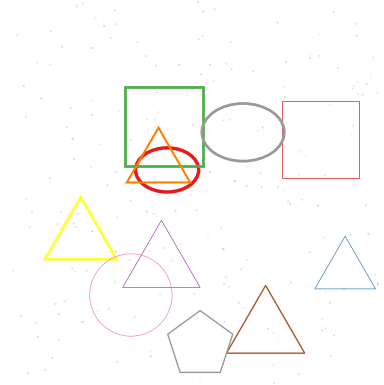[{"shape": "oval", "thickness": 2.5, "radius": 0.41, "center": [0.434, 0.559]}, {"shape": "square", "thickness": 0.5, "radius": 0.5, "center": [0.833, 0.637]}, {"shape": "triangle", "thickness": 0.5, "radius": 0.46, "center": [0.897, 0.295]}, {"shape": "square", "thickness": 2, "radius": 0.51, "center": [0.426, 0.671]}, {"shape": "triangle", "thickness": 0.5, "radius": 0.58, "center": [0.419, 0.311]}, {"shape": "triangle", "thickness": 1.5, "radius": 0.47, "center": [0.412, 0.574]}, {"shape": "triangle", "thickness": 2, "radius": 0.54, "center": [0.21, 0.38]}, {"shape": "triangle", "thickness": 1, "radius": 0.59, "center": [0.69, 0.141]}, {"shape": "circle", "thickness": 0.5, "radius": 0.53, "center": [0.34, 0.234]}, {"shape": "pentagon", "thickness": 1, "radius": 0.44, "center": [0.52, 0.105]}, {"shape": "oval", "thickness": 2, "radius": 0.53, "center": [0.631, 0.656]}]